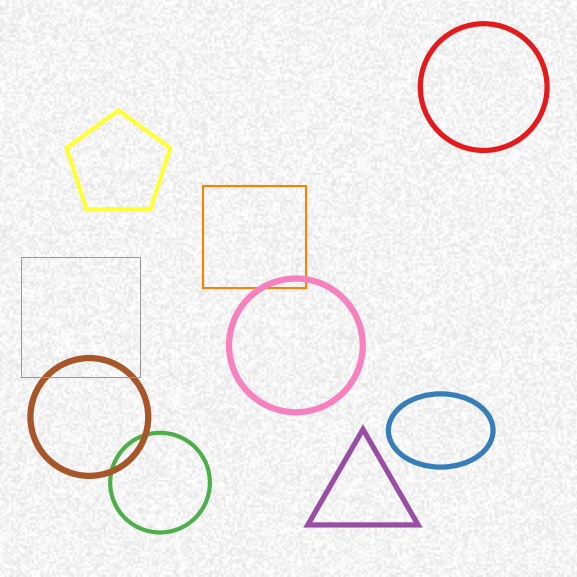[{"shape": "circle", "thickness": 2.5, "radius": 0.55, "center": [0.838, 0.848]}, {"shape": "oval", "thickness": 2.5, "radius": 0.45, "center": [0.763, 0.254]}, {"shape": "circle", "thickness": 2, "radius": 0.43, "center": [0.277, 0.163]}, {"shape": "triangle", "thickness": 2.5, "radius": 0.55, "center": [0.629, 0.145]}, {"shape": "square", "thickness": 1, "radius": 0.44, "center": [0.441, 0.589]}, {"shape": "pentagon", "thickness": 2, "radius": 0.47, "center": [0.205, 0.714]}, {"shape": "circle", "thickness": 3, "radius": 0.51, "center": [0.155, 0.277]}, {"shape": "circle", "thickness": 3, "radius": 0.58, "center": [0.512, 0.401]}, {"shape": "square", "thickness": 0.5, "radius": 0.52, "center": [0.139, 0.45]}]